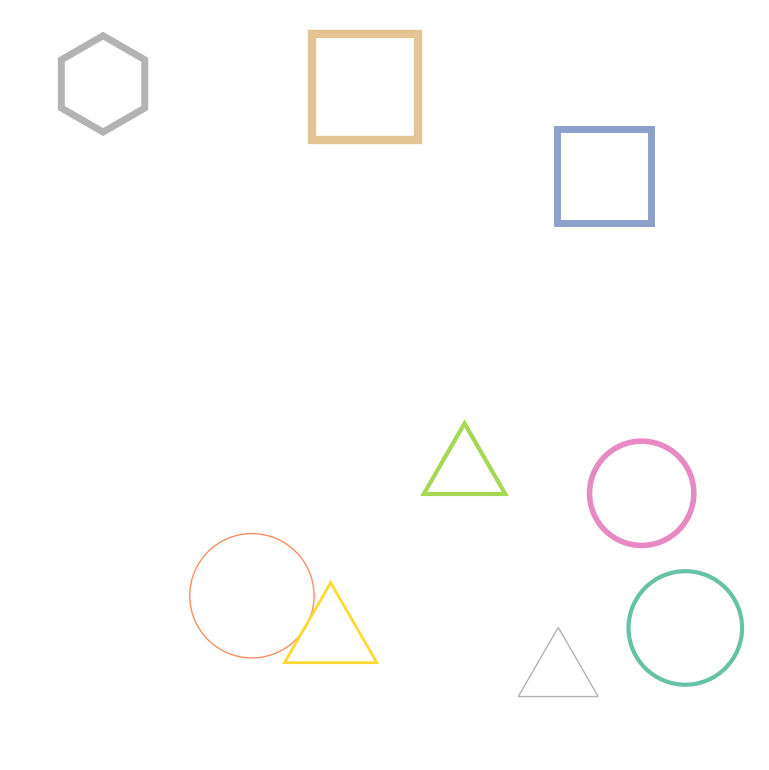[{"shape": "circle", "thickness": 1.5, "radius": 0.37, "center": [0.89, 0.184]}, {"shape": "circle", "thickness": 0.5, "radius": 0.4, "center": [0.327, 0.226]}, {"shape": "square", "thickness": 2.5, "radius": 0.3, "center": [0.785, 0.772]}, {"shape": "circle", "thickness": 2, "radius": 0.34, "center": [0.833, 0.359]}, {"shape": "triangle", "thickness": 1.5, "radius": 0.31, "center": [0.603, 0.389]}, {"shape": "triangle", "thickness": 1, "radius": 0.35, "center": [0.429, 0.174]}, {"shape": "square", "thickness": 3, "radius": 0.34, "center": [0.475, 0.887]}, {"shape": "triangle", "thickness": 0.5, "radius": 0.3, "center": [0.725, 0.125]}, {"shape": "hexagon", "thickness": 2.5, "radius": 0.31, "center": [0.134, 0.891]}]